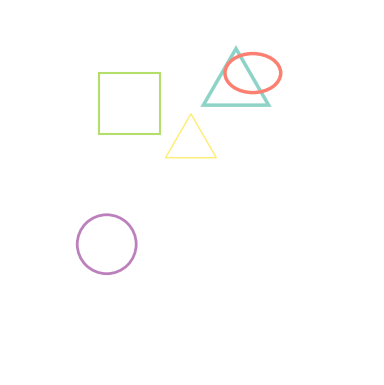[{"shape": "triangle", "thickness": 2.5, "radius": 0.49, "center": [0.613, 0.776]}, {"shape": "oval", "thickness": 2.5, "radius": 0.36, "center": [0.657, 0.81]}, {"shape": "square", "thickness": 1.5, "radius": 0.4, "center": [0.336, 0.732]}, {"shape": "circle", "thickness": 2, "radius": 0.38, "center": [0.277, 0.366]}, {"shape": "triangle", "thickness": 1, "radius": 0.38, "center": [0.496, 0.628]}]